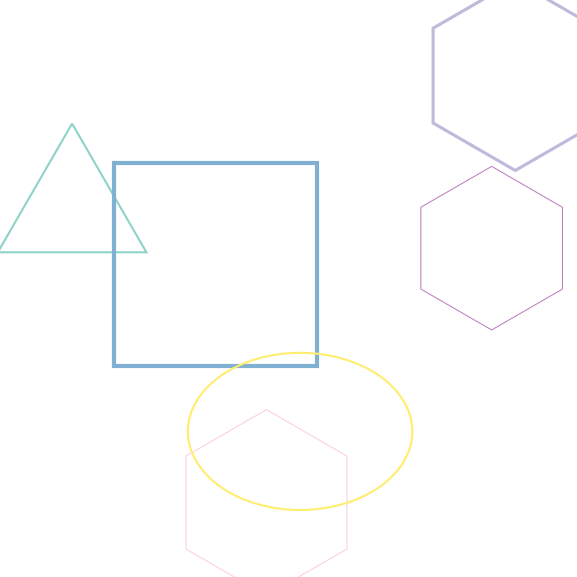[{"shape": "triangle", "thickness": 1, "radius": 0.74, "center": [0.125, 0.637]}, {"shape": "hexagon", "thickness": 1.5, "radius": 0.82, "center": [0.892, 0.868]}, {"shape": "square", "thickness": 2, "radius": 0.88, "center": [0.373, 0.541]}, {"shape": "hexagon", "thickness": 0.5, "radius": 0.8, "center": [0.461, 0.129]}, {"shape": "hexagon", "thickness": 0.5, "radius": 0.71, "center": [0.851, 0.569]}, {"shape": "oval", "thickness": 1, "radius": 0.97, "center": [0.52, 0.252]}]